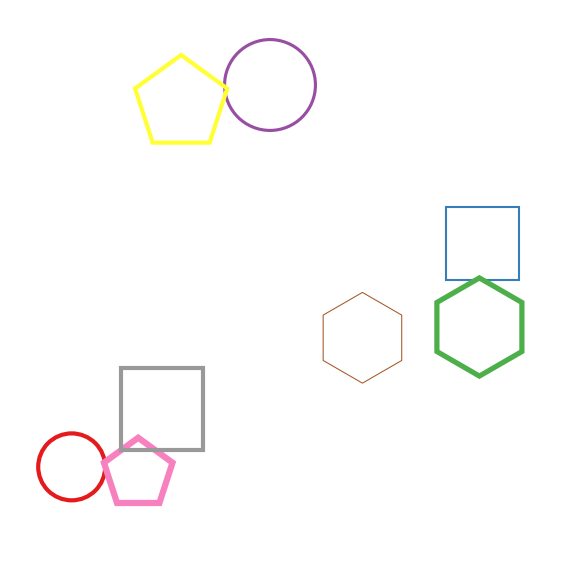[{"shape": "circle", "thickness": 2, "radius": 0.29, "center": [0.124, 0.191]}, {"shape": "square", "thickness": 1, "radius": 0.32, "center": [0.835, 0.577]}, {"shape": "hexagon", "thickness": 2.5, "radius": 0.42, "center": [0.83, 0.433]}, {"shape": "circle", "thickness": 1.5, "radius": 0.39, "center": [0.468, 0.852]}, {"shape": "pentagon", "thickness": 2, "radius": 0.42, "center": [0.314, 0.82]}, {"shape": "hexagon", "thickness": 0.5, "radius": 0.39, "center": [0.628, 0.414]}, {"shape": "pentagon", "thickness": 3, "radius": 0.31, "center": [0.239, 0.179]}, {"shape": "square", "thickness": 2, "radius": 0.35, "center": [0.28, 0.291]}]